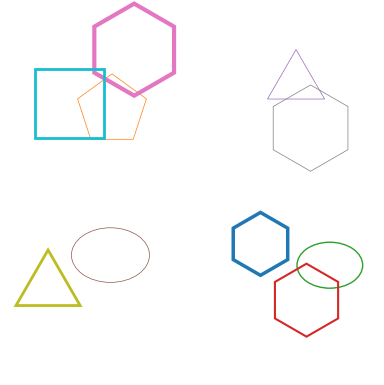[{"shape": "hexagon", "thickness": 2.5, "radius": 0.41, "center": [0.677, 0.367]}, {"shape": "pentagon", "thickness": 0.5, "radius": 0.47, "center": [0.291, 0.714]}, {"shape": "oval", "thickness": 1, "radius": 0.43, "center": [0.857, 0.311]}, {"shape": "hexagon", "thickness": 1.5, "radius": 0.47, "center": [0.796, 0.22]}, {"shape": "triangle", "thickness": 0.5, "radius": 0.43, "center": [0.769, 0.786]}, {"shape": "oval", "thickness": 0.5, "radius": 0.51, "center": [0.287, 0.337]}, {"shape": "hexagon", "thickness": 3, "radius": 0.6, "center": [0.349, 0.871]}, {"shape": "hexagon", "thickness": 0.5, "radius": 0.56, "center": [0.807, 0.667]}, {"shape": "triangle", "thickness": 2, "radius": 0.48, "center": [0.125, 0.255]}, {"shape": "square", "thickness": 2, "radius": 0.45, "center": [0.18, 0.731]}]